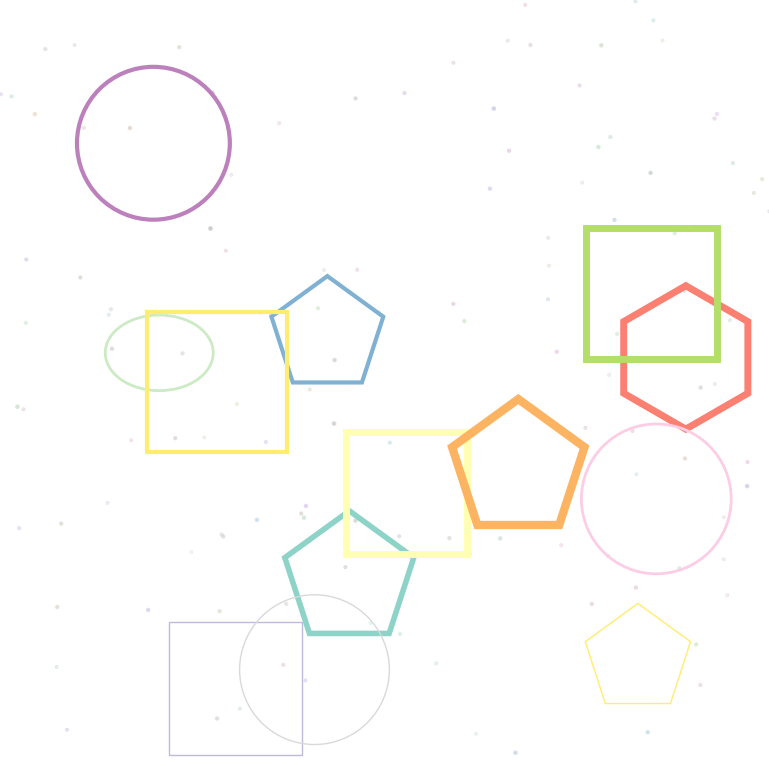[{"shape": "pentagon", "thickness": 2, "radius": 0.44, "center": [0.454, 0.249]}, {"shape": "square", "thickness": 2.5, "radius": 0.4, "center": [0.528, 0.359]}, {"shape": "square", "thickness": 0.5, "radius": 0.43, "center": [0.306, 0.106]}, {"shape": "hexagon", "thickness": 2.5, "radius": 0.47, "center": [0.891, 0.536]}, {"shape": "pentagon", "thickness": 1.5, "radius": 0.38, "center": [0.425, 0.565]}, {"shape": "pentagon", "thickness": 3, "radius": 0.45, "center": [0.673, 0.391]}, {"shape": "square", "thickness": 2.5, "radius": 0.43, "center": [0.846, 0.618]}, {"shape": "circle", "thickness": 1, "radius": 0.49, "center": [0.852, 0.352]}, {"shape": "circle", "thickness": 0.5, "radius": 0.49, "center": [0.408, 0.13]}, {"shape": "circle", "thickness": 1.5, "radius": 0.5, "center": [0.199, 0.814]}, {"shape": "oval", "thickness": 1, "radius": 0.35, "center": [0.207, 0.542]}, {"shape": "pentagon", "thickness": 0.5, "radius": 0.36, "center": [0.828, 0.144]}, {"shape": "square", "thickness": 1.5, "radius": 0.46, "center": [0.282, 0.504]}]